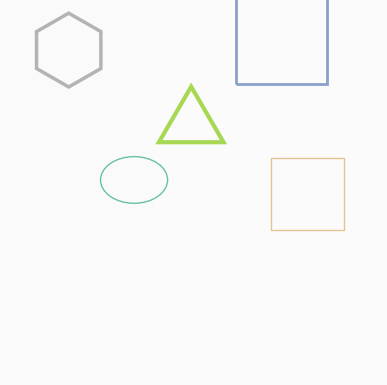[{"shape": "oval", "thickness": 1, "radius": 0.43, "center": [0.346, 0.533]}, {"shape": "square", "thickness": 2, "radius": 0.58, "center": [0.726, 0.9]}, {"shape": "triangle", "thickness": 3, "radius": 0.48, "center": [0.493, 0.679]}, {"shape": "square", "thickness": 1, "radius": 0.47, "center": [0.793, 0.497]}, {"shape": "hexagon", "thickness": 2.5, "radius": 0.48, "center": [0.177, 0.87]}]